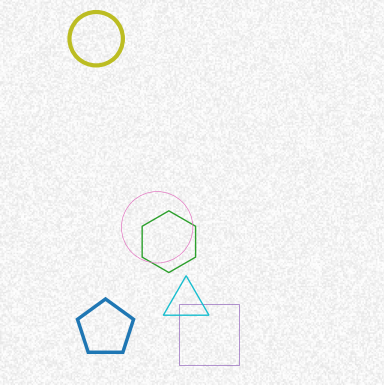[{"shape": "pentagon", "thickness": 2.5, "radius": 0.38, "center": [0.274, 0.147]}, {"shape": "hexagon", "thickness": 1, "radius": 0.4, "center": [0.439, 0.372]}, {"shape": "square", "thickness": 0.5, "radius": 0.39, "center": [0.543, 0.131]}, {"shape": "circle", "thickness": 0.5, "radius": 0.46, "center": [0.408, 0.41]}, {"shape": "circle", "thickness": 3, "radius": 0.35, "center": [0.25, 0.899]}, {"shape": "triangle", "thickness": 1, "radius": 0.34, "center": [0.484, 0.216]}]